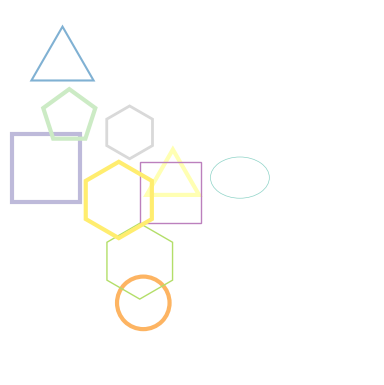[{"shape": "oval", "thickness": 0.5, "radius": 0.38, "center": [0.623, 0.539]}, {"shape": "triangle", "thickness": 3, "radius": 0.39, "center": [0.449, 0.533]}, {"shape": "square", "thickness": 3, "radius": 0.44, "center": [0.121, 0.563]}, {"shape": "triangle", "thickness": 1.5, "radius": 0.47, "center": [0.162, 0.838]}, {"shape": "circle", "thickness": 3, "radius": 0.34, "center": [0.372, 0.213]}, {"shape": "hexagon", "thickness": 1, "radius": 0.49, "center": [0.363, 0.322]}, {"shape": "hexagon", "thickness": 2, "radius": 0.34, "center": [0.337, 0.656]}, {"shape": "square", "thickness": 1, "radius": 0.4, "center": [0.443, 0.501]}, {"shape": "pentagon", "thickness": 3, "radius": 0.36, "center": [0.18, 0.697]}, {"shape": "hexagon", "thickness": 3, "radius": 0.5, "center": [0.309, 0.481]}]